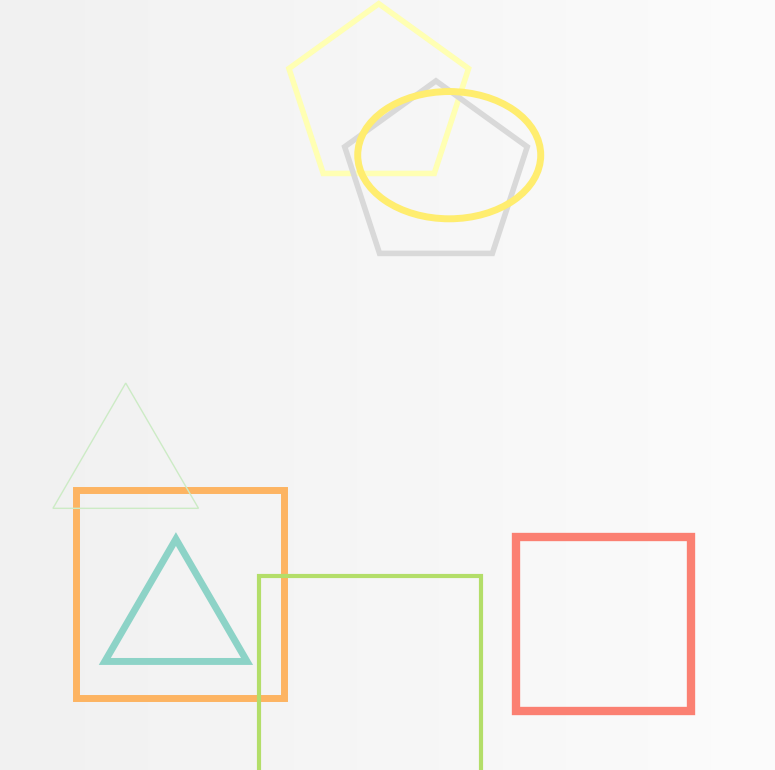[{"shape": "triangle", "thickness": 2.5, "radius": 0.53, "center": [0.227, 0.194]}, {"shape": "pentagon", "thickness": 2, "radius": 0.61, "center": [0.489, 0.873]}, {"shape": "square", "thickness": 3, "radius": 0.56, "center": [0.779, 0.19]}, {"shape": "square", "thickness": 2.5, "radius": 0.67, "center": [0.232, 0.229]}, {"shape": "square", "thickness": 1.5, "radius": 0.72, "center": [0.477, 0.109]}, {"shape": "pentagon", "thickness": 2, "radius": 0.62, "center": [0.563, 0.771]}, {"shape": "triangle", "thickness": 0.5, "radius": 0.54, "center": [0.162, 0.394]}, {"shape": "oval", "thickness": 2.5, "radius": 0.59, "center": [0.58, 0.798]}]